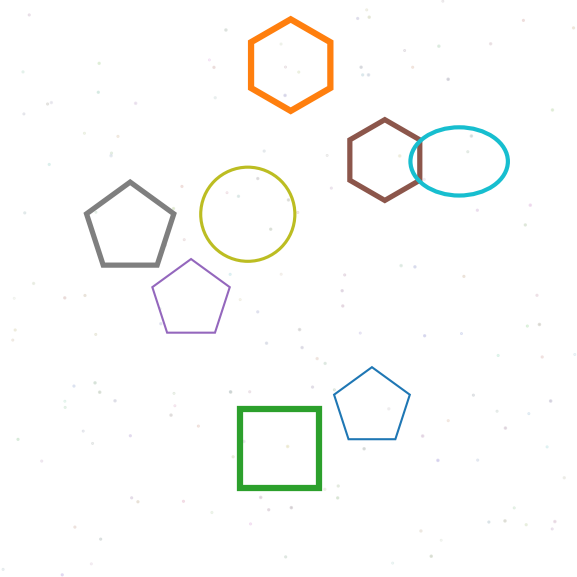[{"shape": "pentagon", "thickness": 1, "radius": 0.34, "center": [0.644, 0.294]}, {"shape": "hexagon", "thickness": 3, "radius": 0.4, "center": [0.503, 0.886]}, {"shape": "square", "thickness": 3, "radius": 0.34, "center": [0.484, 0.222]}, {"shape": "pentagon", "thickness": 1, "radius": 0.35, "center": [0.331, 0.48]}, {"shape": "hexagon", "thickness": 2.5, "radius": 0.35, "center": [0.666, 0.722]}, {"shape": "pentagon", "thickness": 2.5, "radius": 0.4, "center": [0.225, 0.604]}, {"shape": "circle", "thickness": 1.5, "radius": 0.41, "center": [0.429, 0.628]}, {"shape": "oval", "thickness": 2, "radius": 0.42, "center": [0.795, 0.72]}]